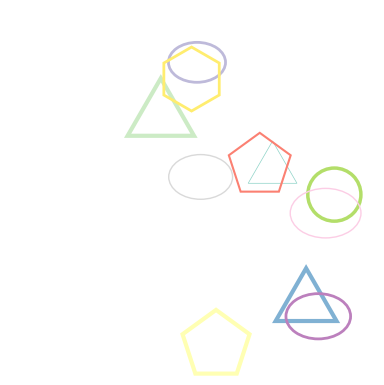[{"shape": "triangle", "thickness": 0.5, "radius": 0.37, "center": [0.708, 0.561]}, {"shape": "pentagon", "thickness": 3, "radius": 0.46, "center": [0.561, 0.104]}, {"shape": "oval", "thickness": 2, "radius": 0.37, "center": [0.512, 0.838]}, {"shape": "pentagon", "thickness": 1.5, "radius": 0.42, "center": [0.675, 0.571]}, {"shape": "triangle", "thickness": 3, "radius": 0.46, "center": [0.795, 0.212]}, {"shape": "circle", "thickness": 2.5, "radius": 0.34, "center": [0.868, 0.495]}, {"shape": "oval", "thickness": 1, "radius": 0.46, "center": [0.846, 0.446]}, {"shape": "oval", "thickness": 1, "radius": 0.41, "center": [0.521, 0.54]}, {"shape": "oval", "thickness": 2, "radius": 0.42, "center": [0.827, 0.179]}, {"shape": "triangle", "thickness": 3, "radius": 0.5, "center": [0.418, 0.697]}, {"shape": "hexagon", "thickness": 2, "radius": 0.42, "center": [0.498, 0.795]}]